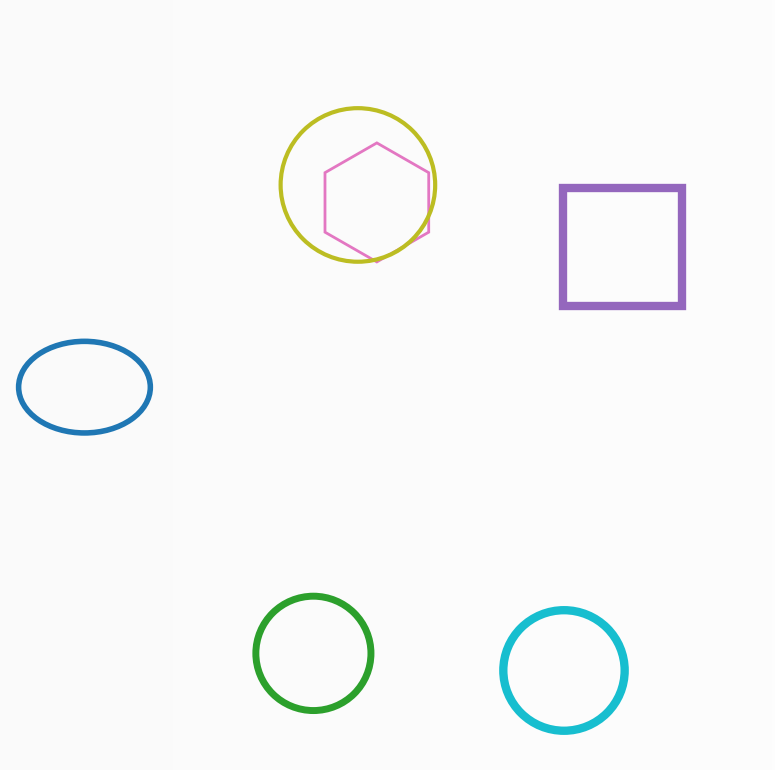[{"shape": "oval", "thickness": 2, "radius": 0.42, "center": [0.109, 0.497]}, {"shape": "circle", "thickness": 2.5, "radius": 0.37, "center": [0.404, 0.151]}, {"shape": "square", "thickness": 3, "radius": 0.38, "center": [0.803, 0.679]}, {"shape": "hexagon", "thickness": 1, "radius": 0.39, "center": [0.486, 0.737]}, {"shape": "circle", "thickness": 1.5, "radius": 0.5, "center": [0.462, 0.76]}, {"shape": "circle", "thickness": 3, "radius": 0.39, "center": [0.728, 0.129]}]